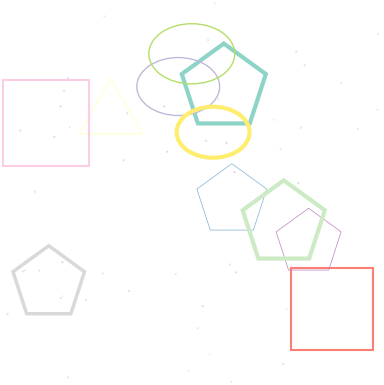[{"shape": "pentagon", "thickness": 3, "radius": 0.57, "center": [0.581, 0.772]}, {"shape": "triangle", "thickness": 0.5, "radius": 0.48, "center": [0.288, 0.7]}, {"shape": "oval", "thickness": 1, "radius": 0.54, "center": [0.463, 0.775]}, {"shape": "square", "thickness": 1.5, "radius": 0.53, "center": [0.863, 0.198]}, {"shape": "pentagon", "thickness": 0.5, "radius": 0.48, "center": [0.602, 0.48]}, {"shape": "oval", "thickness": 1, "radius": 0.56, "center": [0.498, 0.86]}, {"shape": "square", "thickness": 1.5, "radius": 0.56, "center": [0.119, 0.68]}, {"shape": "pentagon", "thickness": 2.5, "radius": 0.49, "center": [0.127, 0.264]}, {"shape": "pentagon", "thickness": 0.5, "radius": 0.44, "center": [0.802, 0.37]}, {"shape": "pentagon", "thickness": 3, "radius": 0.56, "center": [0.737, 0.419]}, {"shape": "oval", "thickness": 3, "radius": 0.47, "center": [0.553, 0.657]}]